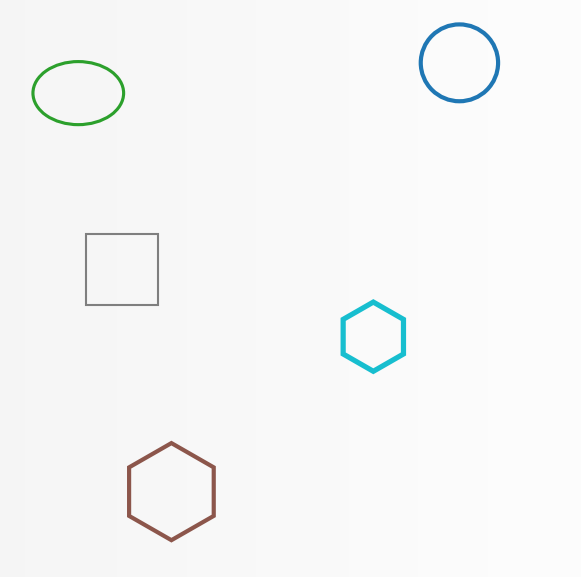[{"shape": "circle", "thickness": 2, "radius": 0.33, "center": [0.79, 0.89]}, {"shape": "oval", "thickness": 1.5, "radius": 0.39, "center": [0.135, 0.838]}, {"shape": "hexagon", "thickness": 2, "radius": 0.42, "center": [0.295, 0.148]}, {"shape": "square", "thickness": 1, "radius": 0.31, "center": [0.21, 0.532]}, {"shape": "hexagon", "thickness": 2.5, "radius": 0.3, "center": [0.642, 0.416]}]